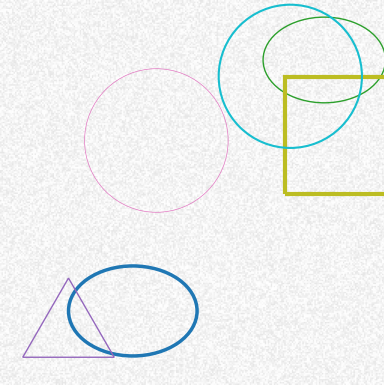[{"shape": "oval", "thickness": 2.5, "radius": 0.83, "center": [0.345, 0.192]}, {"shape": "oval", "thickness": 1, "radius": 0.79, "center": [0.842, 0.844]}, {"shape": "triangle", "thickness": 1, "radius": 0.69, "center": [0.178, 0.141]}, {"shape": "circle", "thickness": 0.5, "radius": 0.93, "center": [0.406, 0.635]}, {"shape": "square", "thickness": 3, "radius": 0.76, "center": [0.893, 0.648]}, {"shape": "circle", "thickness": 1.5, "radius": 0.93, "center": [0.754, 0.802]}]